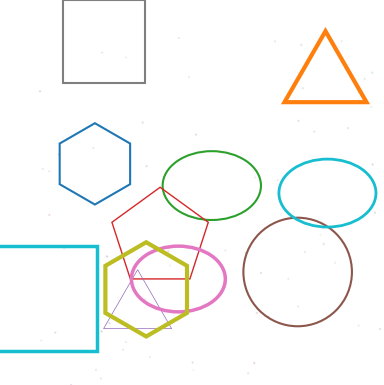[{"shape": "hexagon", "thickness": 1.5, "radius": 0.53, "center": [0.246, 0.574]}, {"shape": "triangle", "thickness": 3, "radius": 0.61, "center": [0.845, 0.796]}, {"shape": "oval", "thickness": 1.5, "radius": 0.64, "center": [0.55, 0.518]}, {"shape": "pentagon", "thickness": 1, "radius": 0.66, "center": [0.416, 0.382]}, {"shape": "triangle", "thickness": 0.5, "radius": 0.51, "center": [0.357, 0.197]}, {"shape": "circle", "thickness": 1.5, "radius": 0.7, "center": [0.773, 0.294]}, {"shape": "oval", "thickness": 2.5, "radius": 0.61, "center": [0.463, 0.275]}, {"shape": "square", "thickness": 1.5, "radius": 0.53, "center": [0.27, 0.892]}, {"shape": "hexagon", "thickness": 3, "radius": 0.61, "center": [0.38, 0.248]}, {"shape": "square", "thickness": 2.5, "radius": 0.68, "center": [0.116, 0.224]}, {"shape": "oval", "thickness": 2, "radius": 0.63, "center": [0.85, 0.499]}]